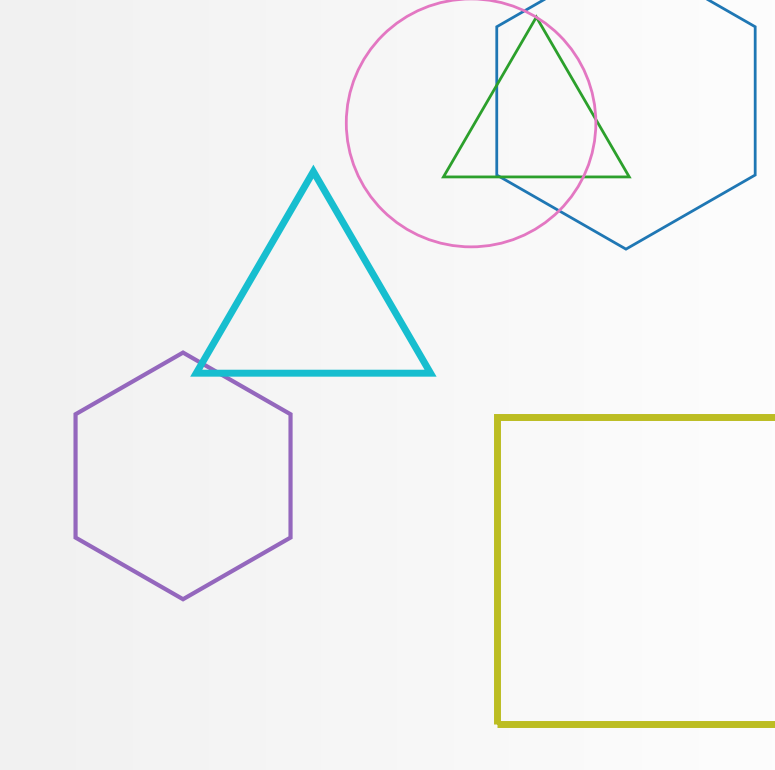[{"shape": "hexagon", "thickness": 1, "radius": 0.96, "center": [0.808, 0.869]}, {"shape": "triangle", "thickness": 1, "radius": 0.69, "center": [0.692, 0.839]}, {"shape": "hexagon", "thickness": 1.5, "radius": 0.8, "center": [0.236, 0.382]}, {"shape": "circle", "thickness": 1, "radius": 0.8, "center": [0.608, 0.84]}, {"shape": "square", "thickness": 2.5, "radius": 1.0, "center": [0.841, 0.259]}, {"shape": "triangle", "thickness": 2.5, "radius": 0.87, "center": [0.404, 0.603]}]